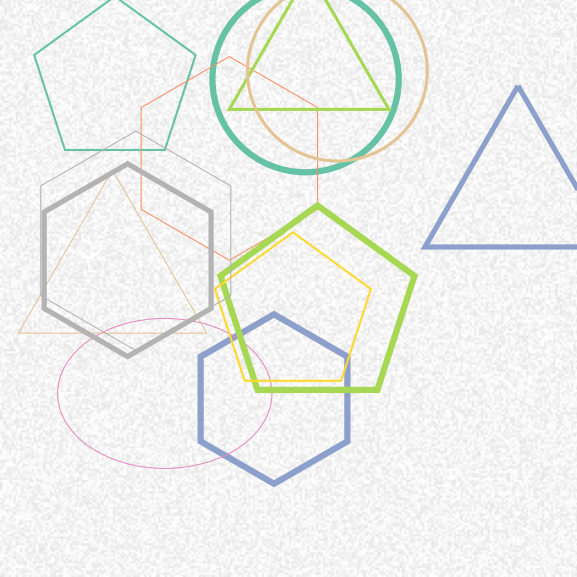[{"shape": "circle", "thickness": 3, "radius": 0.81, "center": [0.529, 0.862]}, {"shape": "pentagon", "thickness": 1, "radius": 0.74, "center": [0.199, 0.858]}, {"shape": "hexagon", "thickness": 0.5, "radius": 0.88, "center": [0.397, 0.725]}, {"shape": "hexagon", "thickness": 3, "radius": 0.73, "center": [0.474, 0.308]}, {"shape": "triangle", "thickness": 2.5, "radius": 0.93, "center": [0.897, 0.664]}, {"shape": "oval", "thickness": 0.5, "radius": 0.93, "center": [0.285, 0.318]}, {"shape": "pentagon", "thickness": 3, "radius": 0.88, "center": [0.55, 0.467]}, {"shape": "triangle", "thickness": 1.5, "radius": 0.8, "center": [0.535, 0.889]}, {"shape": "pentagon", "thickness": 1, "radius": 0.71, "center": [0.507, 0.455]}, {"shape": "circle", "thickness": 1.5, "radius": 0.78, "center": [0.584, 0.876]}, {"shape": "triangle", "thickness": 0.5, "radius": 0.94, "center": [0.195, 0.516]}, {"shape": "hexagon", "thickness": 2.5, "radius": 0.83, "center": [0.221, 0.549]}, {"shape": "hexagon", "thickness": 0.5, "radius": 0.95, "center": [0.235, 0.582]}]